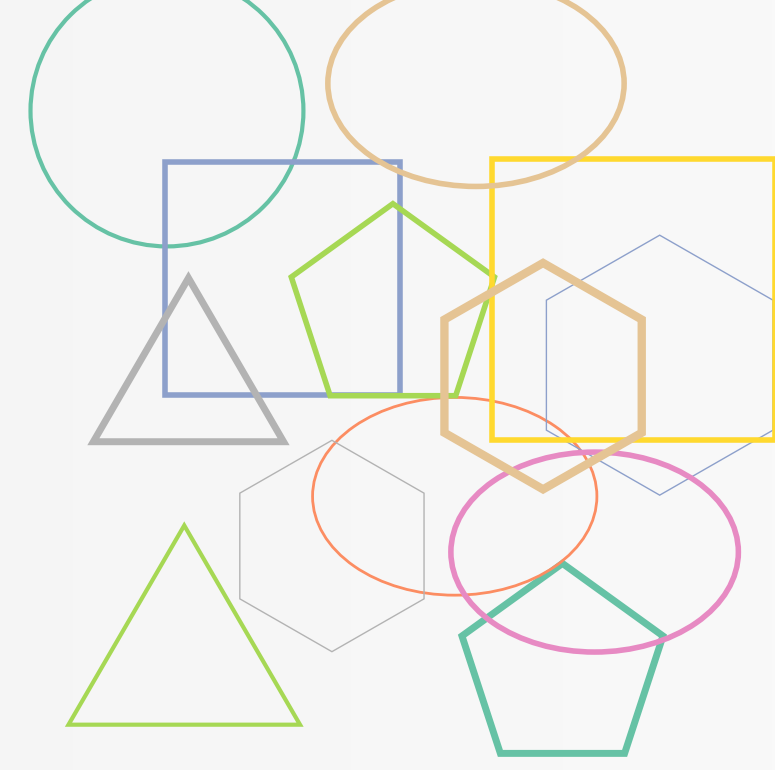[{"shape": "pentagon", "thickness": 2.5, "radius": 0.68, "center": [0.726, 0.132]}, {"shape": "circle", "thickness": 1.5, "radius": 0.88, "center": [0.215, 0.856]}, {"shape": "oval", "thickness": 1, "radius": 0.92, "center": [0.587, 0.355]}, {"shape": "hexagon", "thickness": 0.5, "radius": 0.84, "center": [0.851, 0.526]}, {"shape": "square", "thickness": 2, "radius": 0.76, "center": [0.364, 0.639]}, {"shape": "oval", "thickness": 2, "radius": 0.93, "center": [0.767, 0.283]}, {"shape": "triangle", "thickness": 1.5, "radius": 0.86, "center": [0.238, 0.145]}, {"shape": "pentagon", "thickness": 2, "radius": 0.69, "center": [0.507, 0.598]}, {"shape": "square", "thickness": 2, "radius": 0.91, "center": [0.817, 0.611]}, {"shape": "hexagon", "thickness": 3, "radius": 0.73, "center": [0.701, 0.511]}, {"shape": "oval", "thickness": 2, "radius": 0.96, "center": [0.614, 0.892]}, {"shape": "triangle", "thickness": 2.5, "radius": 0.71, "center": [0.243, 0.497]}, {"shape": "hexagon", "thickness": 0.5, "radius": 0.69, "center": [0.428, 0.291]}]